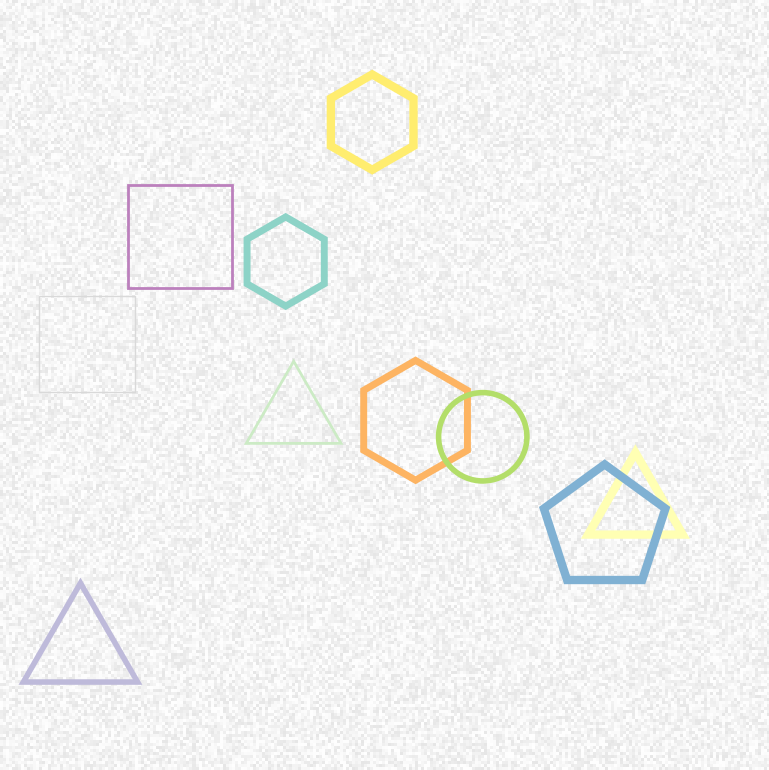[{"shape": "hexagon", "thickness": 2.5, "radius": 0.29, "center": [0.371, 0.66]}, {"shape": "triangle", "thickness": 3, "radius": 0.36, "center": [0.825, 0.341]}, {"shape": "triangle", "thickness": 2, "radius": 0.43, "center": [0.105, 0.157]}, {"shape": "pentagon", "thickness": 3, "radius": 0.42, "center": [0.785, 0.314]}, {"shape": "hexagon", "thickness": 2.5, "radius": 0.39, "center": [0.54, 0.454]}, {"shape": "circle", "thickness": 2, "radius": 0.29, "center": [0.627, 0.433]}, {"shape": "square", "thickness": 0.5, "radius": 0.31, "center": [0.112, 0.554]}, {"shape": "square", "thickness": 1, "radius": 0.34, "center": [0.234, 0.693]}, {"shape": "triangle", "thickness": 1, "radius": 0.36, "center": [0.381, 0.46]}, {"shape": "hexagon", "thickness": 3, "radius": 0.31, "center": [0.483, 0.841]}]